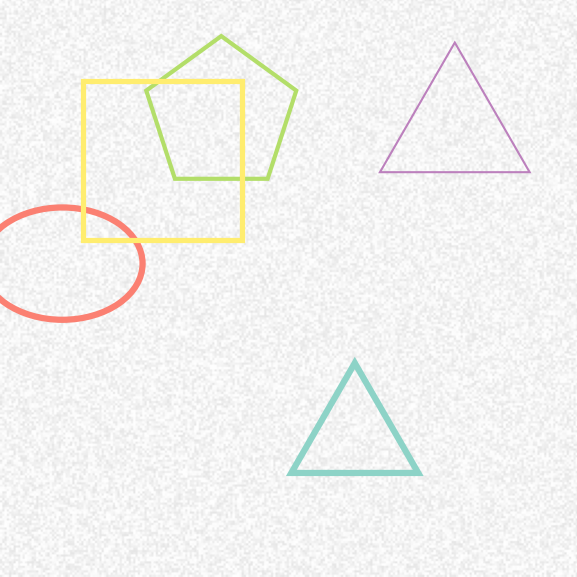[{"shape": "triangle", "thickness": 3, "radius": 0.63, "center": [0.614, 0.244]}, {"shape": "oval", "thickness": 3, "radius": 0.69, "center": [0.108, 0.543]}, {"shape": "pentagon", "thickness": 2, "radius": 0.68, "center": [0.383, 0.8]}, {"shape": "triangle", "thickness": 1, "radius": 0.75, "center": [0.788, 0.776]}, {"shape": "square", "thickness": 2.5, "radius": 0.69, "center": [0.281, 0.721]}]